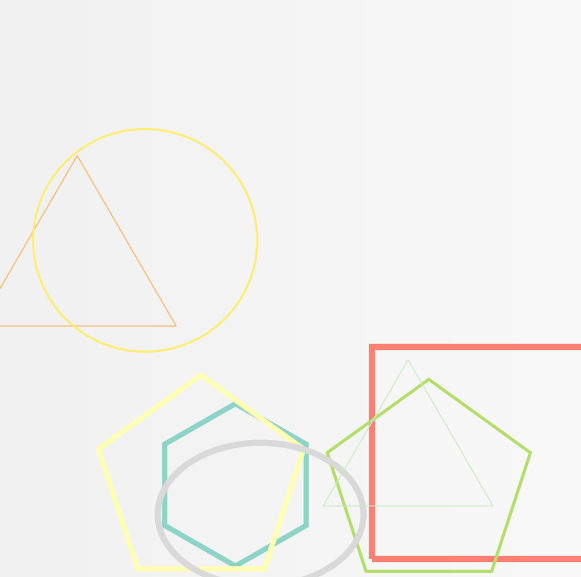[{"shape": "hexagon", "thickness": 2.5, "radius": 0.7, "center": [0.405, 0.16]}, {"shape": "pentagon", "thickness": 2.5, "radius": 0.93, "center": [0.346, 0.164]}, {"shape": "square", "thickness": 3, "radius": 0.92, "center": [0.825, 0.215]}, {"shape": "triangle", "thickness": 0.5, "radius": 0.98, "center": [0.133, 0.533]}, {"shape": "pentagon", "thickness": 1.5, "radius": 0.92, "center": [0.738, 0.158]}, {"shape": "oval", "thickness": 3, "radius": 0.89, "center": [0.448, 0.108]}, {"shape": "triangle", "thickness": 0.5, "radius": 0.84, "center": [0.702, 0.207]}, {"shape": "circle", "thickness": 1, "radius": 0.96, "center": [0.25, 0.583]}]